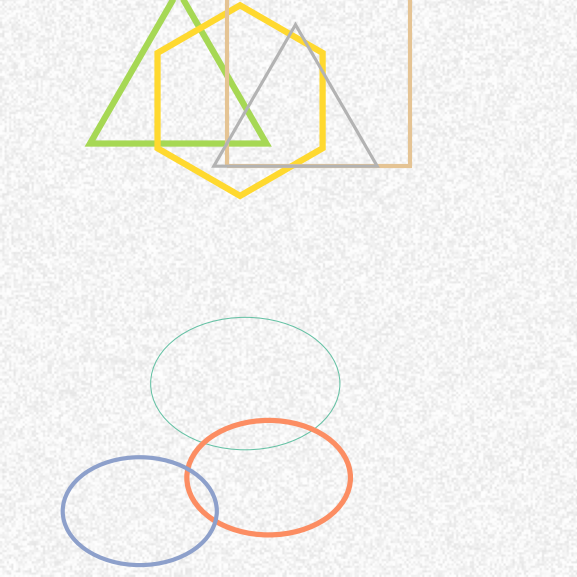[{"shape": "oval", "thickness": 0.5, "radius": 0.82, "center": [0.425, 0.335]}, {"shape": "oval", "thickness": 2.5, "radius": 0.71, "center": [0.465, 0.172]}, {"shape": "oval", "thickness": 2, "radius": 0.67, "center": [0.242, 0.114]}, {"shape": "triangle", "thickness": 3, "radius": 0.88, "center": [0.309, 0.839]}, {"shape": "hexagon", "thickness": 3, "radius": 0.83, "center": [0.416, 0.825]}, {"shape": "square", "thickness": 2, "radius": 0.79, "center": [0.551, 0.87]}, {"shape": "triangle", "thickness": 1.5, "radius": 0.82, "center": [0.512, 0.793]}]